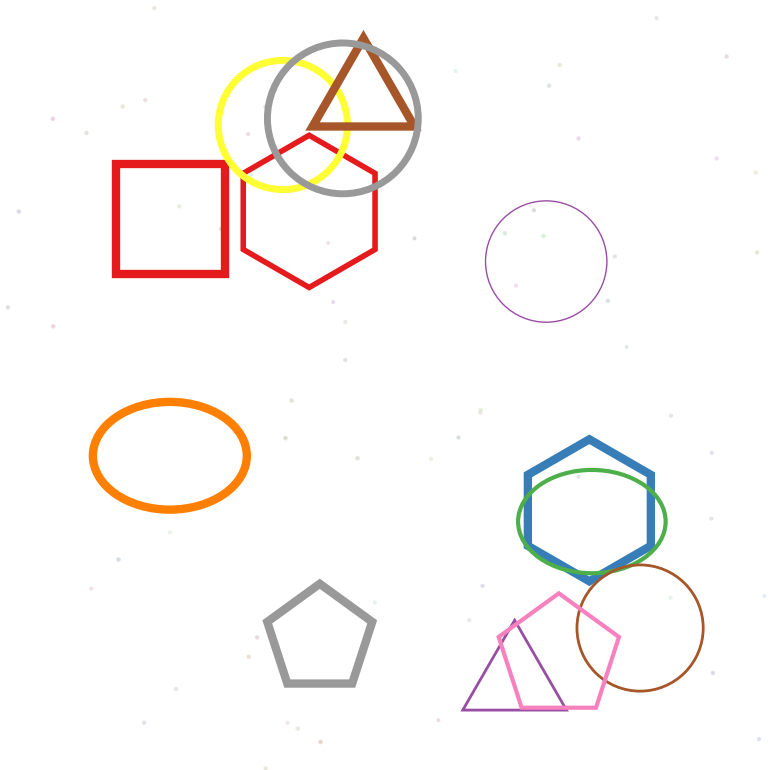[{"shape": "hexagon", "thickness": 2, "radius": 0.49, "center": [0.401, 0.725]}, {"shape": "square", "thickness": 3, "radius": 0.36, "center": [0.221, 0.716]}, {"shape": "hexagon", "thickness": 3, "radius": 0.46, "center": [0.765, 0.337]}, {"shape": "oval", "thickness": 1.5, "radius": 0.48, "center": [0.769, 0.323]}, {"shape": "triangle", "thickness": 1, "radius": 0.39, "center": [0.668, 0.117]}, {"shape": "circle", "thickness": 0.5, "radius": 0.39, "center": [0.709, 0.66]}, {"shape": "oval", "thickness": 3, "radius": 0.5, "center": [0.221, 0.408]}, {"shape": "circle", "thickness": 2.5, "radius": 0.42, "center": [0.367, 0.838]}, {"shape": "triangle", "thickness": 3, "radius": 0.38, "center": [0.472, 0.874]}, {"shape": "circle", "thickness": 1, "radius": 0.41, "center": [0.831, 0.184]}, {"shape": "pentagon", "thickness": 1.5, "radius": 0.41, "center": [0.726, 0.147]}, {"shape": "pentagon", "thickness": 3, "radius": 0.36, "center": [0.415, 0.17]}, {"shape": "circle", "thickness": 2.5, "radius": 0.49, "center": [0.445, 0.846]}]